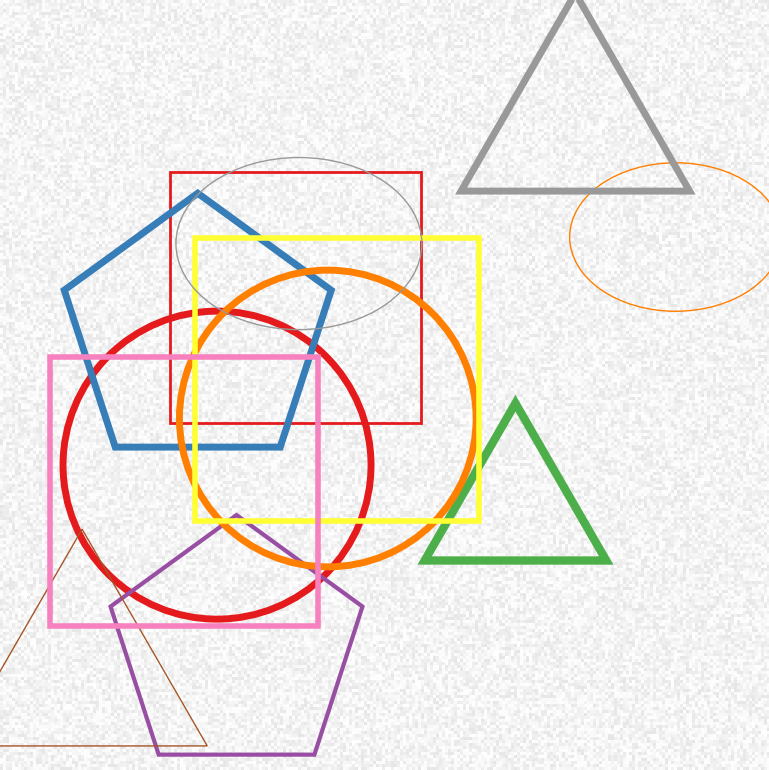[{"shape": "circle", "thickness": 2.5, "radius": 1.0, "center": [0.282, 0.396]}, {"shape": "square", "thickness": 1, "radius": 0.81, "center": [0.383, 0.614]}, {"shape": "pentagon", "thickness": 2.5, "radius": 0.91, "center": [0.257, 0.567]}, {"shape": "triangle", "thickness": 3, "radius": 0.68, "center": [0.669, 0.34]}, {"shape": "pentagon", "thickness": 1.5, "radius": 0.86, "center": [0.307, 0.159]}, {"shape": "oval", "thickness": 0.5, "radius": 0.69, "center": [0.878, 0.692]}, {"shape": "circle", "thickness": 2.5, "radius": 0.96, "center": [0.426, 0.457]}, {"shape": "square", "thickness": 2, "radius": 0.92, "center": [0.438, 0.507]}, {"shape": "triangle", "thickness": 0.5, "radius": 0.94, "center": [0.107, 0.125]}, {"shape": "square", "thickness": 2, "radius": 0.87, "center": [0.239, 0.362]}, {"shape": "triangle", "thickness": 2.5, "radius": 0.86, "center": [0.747, 0.837]}, {"shape": "oval", "thickness": 0.5, "radius": 0.8, "center": [0.388, 0.684]}]